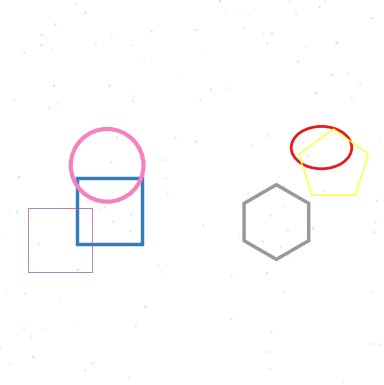[{"shape": "oval", "thickness": 2, "radius": 0.39, "center": [0.835, 0.617]}, {"shape": "square", "thickness": 2.5, "radius": 0.43, "center": [0.284, 0.452]}, {"shape": "square", "thickness": 0.5, "radius": 0.41, "center": [0.156, 0.377]}, {"shape": "pentagon", "thickness": 1, "radius": 0.48, "center": [0.866, 0.57]}, {"shape": "circle", "thickness": 3, "radius": 0.47, "center": [0.278, 0.571]}, {"shape": "hexagon", "thickness": 2.5, "radius": 0.48, "center": [0.718, 0.423]}]